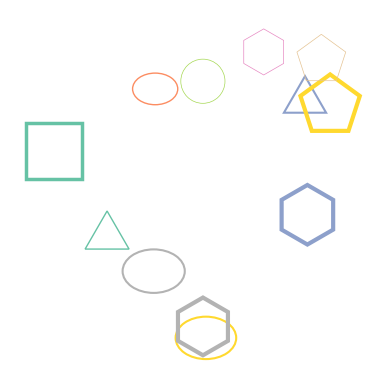[{"shape": "square", "thickness": 2.5, "radius": 0.36, "center": [0.141, 0.608]}, {"shape": "triangle", "thickness": 1, "radius": 0.33, "center": [0.278, 0.386]}, {"shape": "oval", "thickness": 1, "radius": 0.29, "center": [0.403, 0.769]}, {"shape": "hexagon", "thickness": 3, "radius": 0.39, "center": [0.798, 0.442]}, {"shape": "triangle", "thickness": 1.5, "radius": 0.32, "center": [0.792, 0.739]}, {"shape": "hexagon", "thickness": 0.5, "radius": 0.3, "center": [0.685, 0.865]}, {"shape": "circle", "thickness": 0.5, "radius": 0.29, "center": [0.527, 0.789]}, {"shape": "pentagon", "thickness": 3, "radius": 0.41, "center": [0.857, 0.726]}, {"shape": "oval", "thickness": 1.5, "radius": 0.39, "center": [0.535, 0.122]}, {"shape": "pentagon", "thickness": 0.5, "radius": 0.33, "center": [0.835, 0.844]}, {"shape": "hexagon", "thickness": 3, "radius": 0.37, "center": [0.527, 0.152]}, {"shape": "oval", "thickness": 1.5, "radius": 0.4, "center": [0.399, 0.296]}]